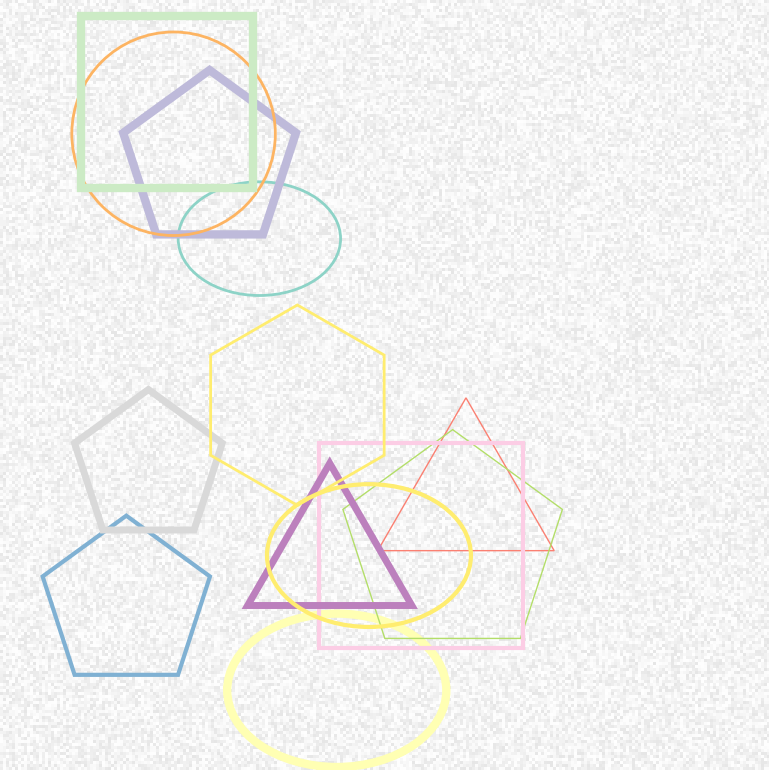[{"shape": "oval", "thickness": 1, "radius": 0.53, "center": [0.337, 0.69]}, {"shape": "oval", "thickness": 3, "radius": 0.71, "center": [0.437, 0.103]}, {"shape": "pentagon", "thickness": 3, "radius": 0.59, "center": [0.272, 0.791]}, {"shape": "triangle", "thickness": 0.5, "radius": 0.66, "center": [0.605, 0.351]}, {"shape": "pentagon", "thickness": 1.5, "radius": 0.57, "center": [0.164, 0.216]}, {"shape": "circle", "thickness": 1, "radius": 0.66, "center": [0.225, 0.826]}, {"shape": "pentagon", "thickness": 0.5, "radius": 0.75, "center": [0.588, 0.292]}, {"shape": "square", "thickness": 1.5, "radius": 0.66, "center": [0.547, 0.291]}, {"shape": "pentagon", "thickness": 2.5, "radius": 0.5, "center": [0.193, 0.393]}, {"shape": "triangle", "thickness": 2.5, "radius": 0.62, "center": [0.428, 0.275]}, {"shape": "square", "thickness": 3, "radius": 0.56, "center": [0.217, 0.867]}, {"shape": "oval", "thickness": 1.5, "radius": 0.66, "center": [0.479, 0.279]}, {"shape": "hexagon", "thickness": 1, "radius": 0.65, "center": [0.386, 0.474]}]